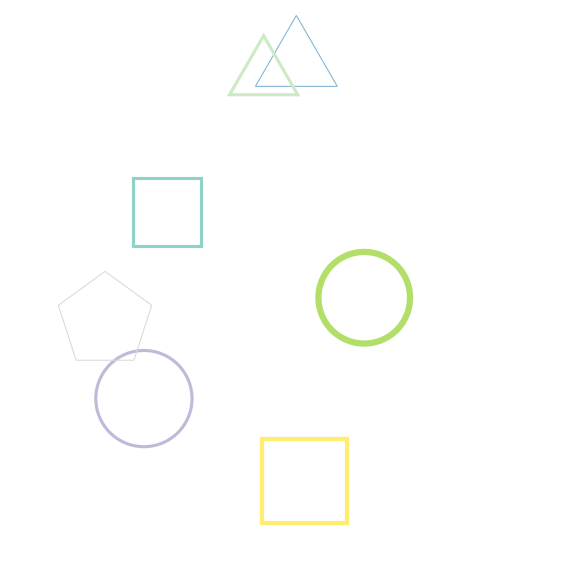[{"shape": "square", "thickness": 1.5, "radius": 0.3, "center": [0.289, 0.632]}, {"shape": "circle", "thickness": 1.5, "radius": 0.42, "center": [0.249, 0.309]}, {"shape": "triangle", "thickness": 0.5, "radius": 0.41, "center": [0.513, 0.891]}, {"shape": "circle", "thickness": 3, "radius": 0.4, "center": [0.631, 0.484]}, {"shape": "pentagon", "thickness": 0.5, "radius": 0.43, "center": [0.182, 0.444]}, {"shape": "triangle", "thickness": 1.5, "radius": 0.34, "center": [0.457, 0.869]}, {"shape": "square", "thickness": 2, "radius": 0.37, "center": [0.528, 0.166]}]